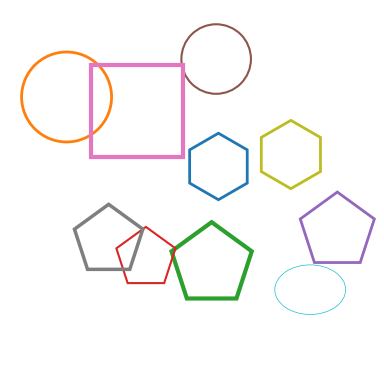[{"shape": "hexagon", "thickness": 2, "radius": 0.43, "center": [0.567, 0.568]}, {"shape": "circle", "thickness": 2, "radius": 0.58, "center": [0.173, 0.748]}, {"shape": "pentagon", "thickness": 3, "radius": 0.55, "center": [0.55, 0.313]}, {"shape": "pentagon", "thickness": 1.5, "radius": 0.4, "center": [0.379, 0.33]}, {"shape": "pentagon", "thickness": 2, "radius": 0.51, "center": [0.876, 0.4]}, {"shape": "circle", "thickness": 1.5, "radius": 0.45, "center": [0.561, 0.847]}, {"shape": "square", "thickness": 3, "radius": 0.6, "center": [0.355, 0.713]}, {"shape": "pentagon", "thickness": 2.5, "radius": 0.47, "center": [0.282, 0.376]}, {"shape": "hexagon", "thickness": 2, "radius": 0.44, "center": [0.756, 0.599]}, {"shape": "oval", "thickness": 0.5, "radius": 0.46, "center": [0.806, 0.248]}]